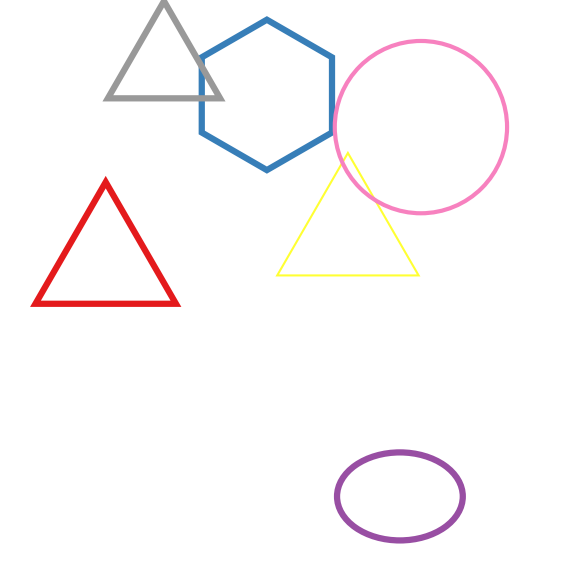[{"shape": "triangle", "thickness": 3, "radius": 0.7, "center": [0.183, 0.543]}, {"shape": "hexagon", "thickness": 3, "radius": 0.65, "center": [0.462, 0.835]}, {"shape": "oval", "thickness": 3, "radius": 0.54, "center": [0.692, 0.14]}, {"shape": "triangle", "thickness": 1, "radius": 0.71, "center": [0.602, 0.593]}, {"shape": "circle", "thickness": 2, "radius": 0.75, "center": [0.729, 0.779]}, {"shape": "triangle", "thickness": 3, "radius": 0.56, "center": [0.284, 0.885]}]